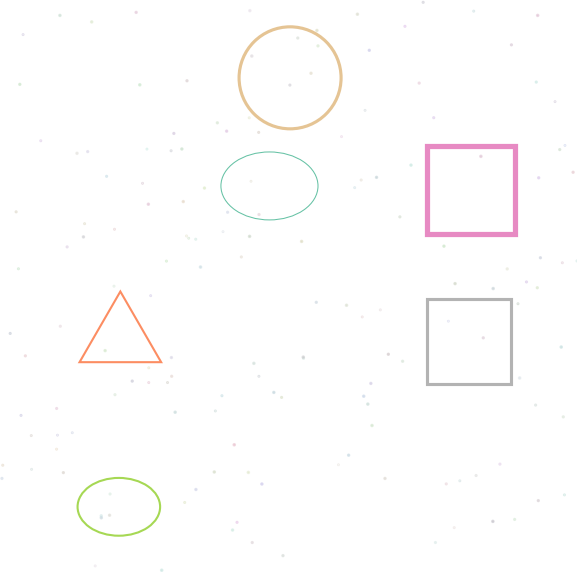[{"shape": "oval", "thickness": 0.5, "radius": 0.42, "center": [0.467, 0.677]}, {"shape": "triangle", "thickness": 1, "radius": 0.41, "center": [0.208, 0.413]}, {"shape": "square", "thickness": 2.5, "radius": 0.38, "center": [0.815, 0.67]}, {"shape": "oval", "thickness": 1, "radius": 0.36, "center": [0.206, 0.122]}, {"shape": "circle", "thickness": 1.5, "radius": 0.44, "center": [0.502, 0.864]}, {"shape": "square", "thickness": 1.5, "radius": 0.37, "center": [0.812, 0.408]}]